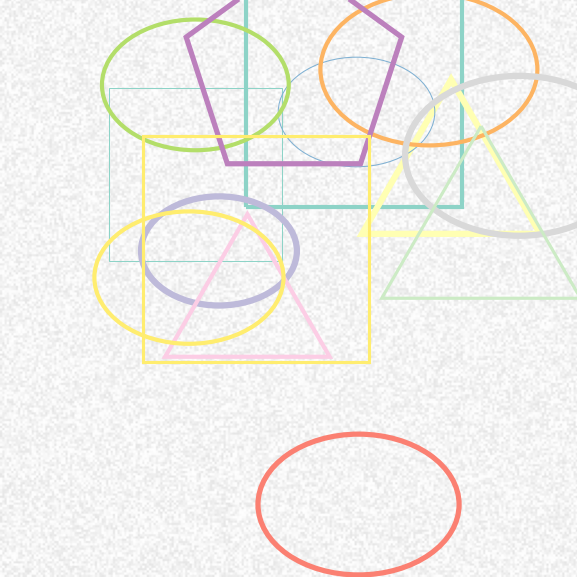[{"shape": "square", "thickness": 2, "radius": 0.94, "center": [0.613, 0.827]}, {"shape": "square", "thickness": 0.5, "radius": 0.75, "center": [0.338, 0.697]}, {"shape": "triangle", "thickness": 3, "radius": 0.89, "center": [0.781, 0.683]}, {"shape": "oval", "thickness": 3, "radius": 0.67, "center": [0.379, 0.565]}, {"shape": "oval", "thickness": 2.5, "radius": 0.87, "center": [0.621, 0.125]}, {"shape": "oval", "thickness": 0.5, "radius": 0.68, "center": [0.617, 0.805]}, {"shape": "oval", "thickness": 2, "radius": 0.94, "center": [0.743, 0.879]}, {"shape": "oval", "thickness": 2, "radius": 0.81, "center": [0.338, 0.852]}, {"shape": "triangle", "thickness": 2, "radius": 0.82, "center": [0.428, 0.464]}, {"shape": "oval", "thickness": 3, "radius": 0.99, "center": [0.899, 0.729]}, {"shape": "pentagon", "thickness": 2.5, "radius": 0.98, "center": [0.509, 0.874]}, {"shape": "triangle", "thickness": 1.5, "radius": 0.99, "center": [0.833, 0.582]}, {"shape": "oval", "thickness": 2, "radius": 0.82, "center": [0.327, 0.518]}, {"shape": "square", "thickness": 1.5, "radius": 0.98, "center": [0.443, 0.567]}]